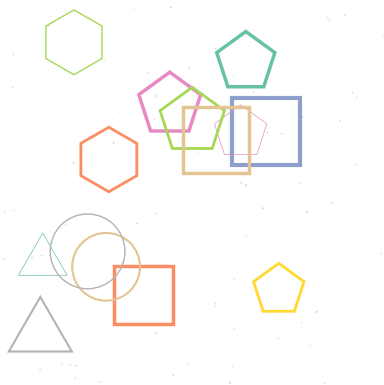[{"shape": "pentagon", "thickness": 2.5, "radius": 0.4, "center": [0.638, 0.839]}, {"shape": "triangle", "thickness": 0.5, "radius": 0.37, "center": [0.111, 0.322]}, {"shape": "square", "thickness": 2.5, "radius": 0.38, "center": [0.373, 0.233]}, {"shape": "hexagon", "thickness": 2, "radius": 0.42, "center": [0.283, 0.586]}, {"shape": "square", "thickness": 3, "radius": 0.44, "center": [0.691, 0.658]}, {"shape": "pentagon", "thickness": 2.5, "radius": 0.42, "center": [0.441, 0.728]}, {"shape": "pentagon", "thickness": 0.5, "radius": 0.36, "center": [0.625, 0.656]}, {"shape": "pentagon", "thickness": 2, "radius": 0.44, "center": [0.499, 0.685]}, {"shape": "hexagon", "thickness": 1, "radius": 0.42, "center": [0.192, 0.89]}, {"shape": "pentagon", "thickness": 2, "radius": 0.34, "center": [0.724, 0.247]}, {"shape": "circle", "thickness": 1.5, "radius": 0.44, "center": [0.276, 0.307]}, {"shape": "square", "thickness": 2.5, "radius": 0.43, "center": [0.562, 0.637]}, {"shape": "triangle", "thickness": 1.5, "radius": 0.47, "center": [0.105, 0.134]}, {"shape": "circle", "thickness": 1, "radius": 0.49, "center": [0.227, 0.347]}]